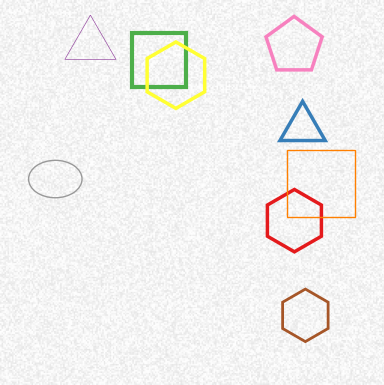[{"shape": "hexagon", "thickness": 2.5, "radius": 0.4, "center": [0.765, 0.427]}, {"shape": "triangle", "thickness": 2.5, "radius": 0.34, "center": [0.786, 0.669]}, {"shape": "square", "thickness": 3, "radius": 0.35, "center": [0.412, 0.845]}, {"shape": "triangle", "thickness": 0.5, "radius": 0.38, "center": [0.235, 0.884]}, {"shape": "square", "thickness": 1, "radius": 0.44, "center": [0.833, 0.523]}, {"shape": "hexagon", "thickness": 2.5, "radius": 0.43, "center": [0.457, 0.805]}, {"shape": "hexagon", "thickness": 2, "radius": 0.34, "center": [0.793, 0.181]}, {"shape": "pentagon", "thickness": 2.5, "radius": 0.38, "center": [0.764, 0.881]}, {"shape": "oval", "thickness": 1, "radius": 0.35, "center": [0.144, 0.535]}]